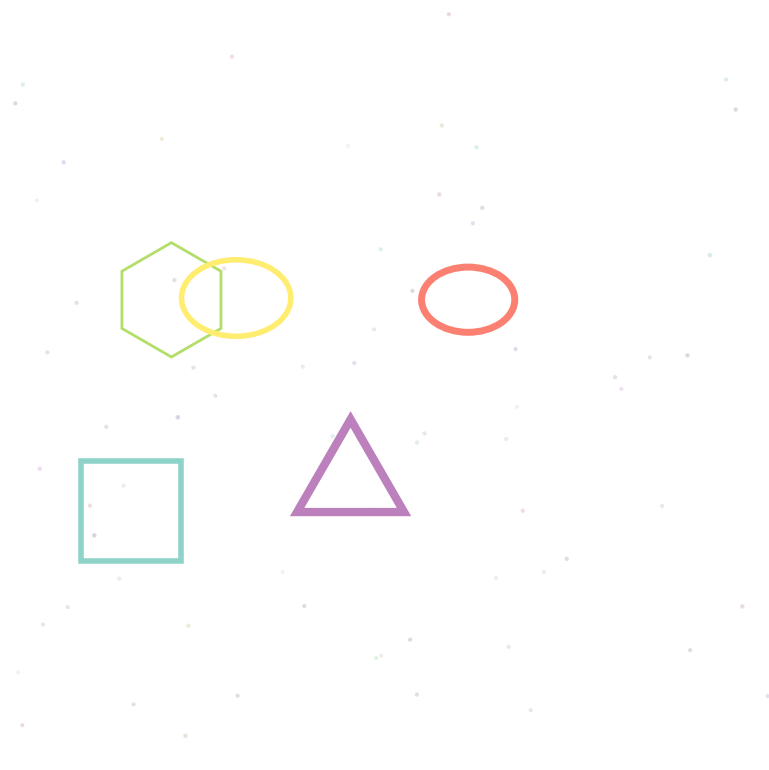[{"shape": "square", "thickness": 2, "radius": 0.32, "center": [0.17, 0.337]}, {"shape": "oval", "thickness": 2.5, "radius": 0.3, "center": [0.608, 0.611]}, {"shape": "hexagon", "thickness": 1, "radius": 0.37, "center": [0.223, 0.611]}, {"shape": "triangle", "thickness": 3, "radius": 0.4, "center": [0.455, 0.375]}, {"shape": "oval", "thickness": 2, "radius": 0.35, "center": [0.307, 0.613]}]